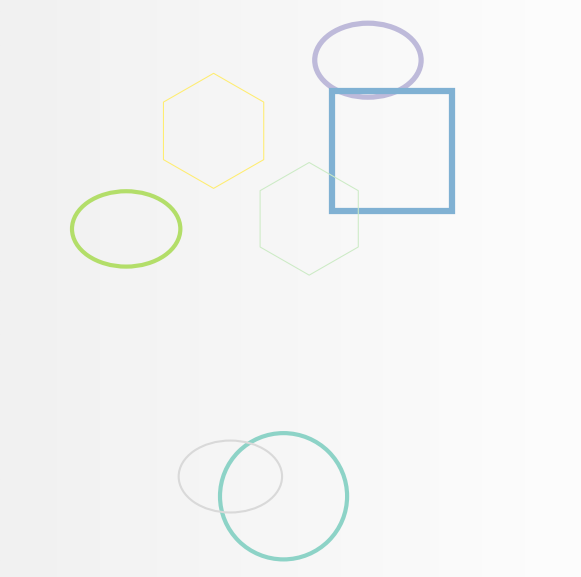[{"shape": "circle", "thickness": 2, "radius": 0.55, "center": [0.488, 0.14]}, {"shape": "oval", "thickness": 2.5, "radius": 0.46, "center": [0.633, 0.895]}, {"shape": "square", "thickness": 3, "radius": 0.52, "center": [0.675, 0.738]}, {"shape": "oval", "thickness": 2, "radius": 0.47, "center": [0.217, 0.603]}, {"shape": "oval", "thickness": 1, "radius": 0.44, "center": [0.396, 0.174]}, {"shape": "hexagon", "thickness": 0.5, "radius": 0.49, "center": [0.532, 0.62]}, {"shape": "hexagon", "thickness": 0.5, "radius": 0.5, "center": [0.367, 0.773]}]